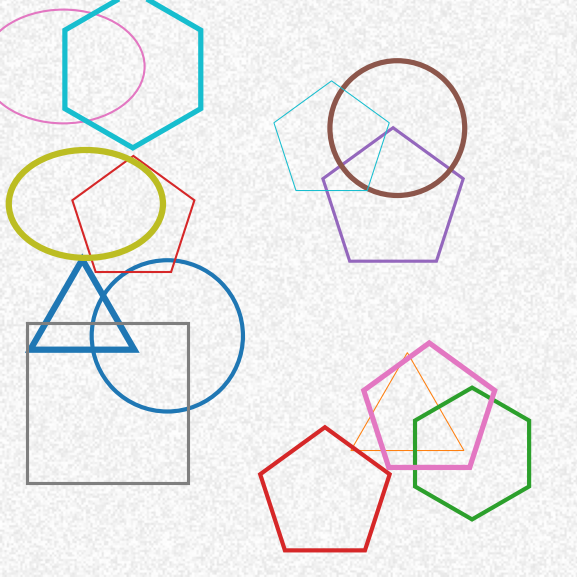[{"shape": "triangle", "thickness": 3, "radius": 0.52, "center": [0.142, 0.446]}, {"shape": "circle", "thickness": 2, "radius": 0.65, "center": [0.29, 0.418]}, {"shape": "triangle", "thickness": 0.5, "radius": 0.57, "center": [0.705, 0.276]}, {"shape": "hexagon", "thickness": 2, "radius": 0.57, "center": [0.817, 0.214]}, {"shape": "pentagon", "thickness": 1, "radius": 0.56, "center": [0.231, 0.618]}, {"shape": "pentagon", "thickness": 2, "radius": 0.59, "center": [0.563, 0.141]}, {"shape": "pentagon", "thickness": 1.5, "radius": 0.64, "center": [0.681, 0.65]}, {"shape": "circle", "thickness": 2.5, "radius": 0.58, "center": [0.688, 0.777]}, {"shape": "pentagon", "thickness": 2.5, "radius": 0.6, "center": [0.743, 0.286]}, {"shape": "oval", "thickness": 1, "radius": 0.7, "center": [0.11, 0.884]}, {"shape": "square", "thickness": 1.5, "radius": 0.69, "center": [0.186, 0.302]}, {"shape": "oval", "thickness": 3, "radius": 0.67, "center": [0.149, 0.646]}, {"shape": "hexagon", "thickness": 2.5, "radius": 0.68, "center": [0.23, 0.879]}, {"shape": "pentagon", "thickness": 0.5, "radius": 0.52, "center": [0.574, 0.754]}]